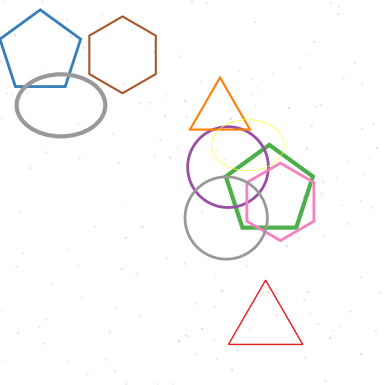[{"shape": "triangle", "thickness": 1, "radius": 0.56, "center": [0.69, 0.161]}, {"shape": "pentagon", "thickness": 2, "radius": 0.55, "center": [0.105, 0.864]}, {"shape": "pentagon", "thickness": 3, "radius": 0.59, "center": [0.7, 0.505]}, {"shape": "circle", "thickness": 2, "radius": 0.52, "center": [0.592, 0.566]}, {"shape": "triangle", "thickness": 1.5, "radius": 0.45, "center": [0.571, 0.709]}, {"shape": "oval", "thickness": 0.5, "radius": 0.47, "center": [0.644, 0.623]}, {"shape": "hexagon", "thickness": 1.5, "radius": 0.5, "center": [0.318, 0.858]}, {"shape": "hexagon", "thickness": 2, "radius": 0.5, "center": [0.728, 0.476]}, {"shape": "circle", "thickness": 2, "radius": 0.53, "center": [0.588, 0.434]}, {"shape": "oval", "thickness": 3, "radius": 0.58, "center": [0.158, 0.726]}]